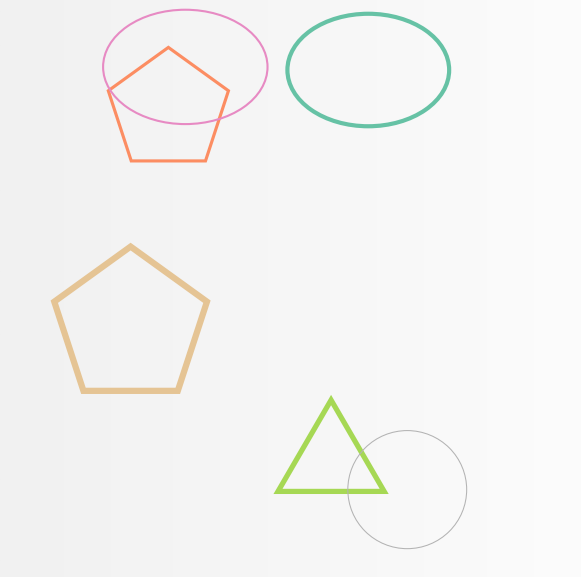[{"shape": "oval", "thickness": 2, "radius": 0.7, "center": [0.634, 0.878]}, {"shape": "pentagon", "thickness": 1.5, "radius": 0.54, "center": [0.29, 0.808]}, {"shape": "oval", "thickness": 1, "radius": 0.71, "center": [0.319, 0.883]}, {"shape": "triangle", "thickness": 2.5, "radius": 0.53, "center": [0.57, 0.201]}, {"shape": "pentagon", "thickness": 3, "radius": 0.69, "center": [0.225, 0.434]}, {"shape": "circle", "thickness": 0.5, "radius": 0.51, "center": [0.701, 0.151]}]